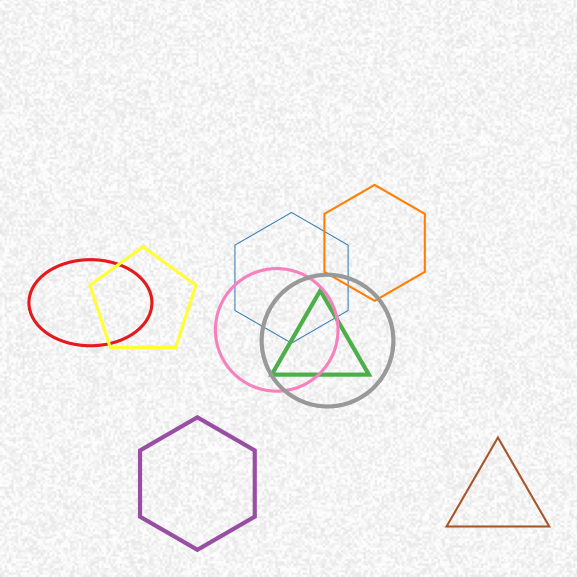[{"shape": "oval", "thickness": 1.5, "radius": 0.53, "center": [0.157, 0.475]}, {"shape": "hexagon", "thickness": 0.5, "radius": 0.57, "center": [0.505, 0.518]}, {"shape": "triangle", "thickness": 2, "radius": 0.49, "center": [0.555, 0.399]}, {"shape": "hexagon", "thickness": 2, "radius": 0.57, "center": [0.342, 0.162]}, {"shape": "hexagon", "thickness": 1, "radius": 0.5, "center": [0.649, 0.579]}, {"shape": "pentagon", "thickness": 1.5, "radius": 0.48, "center": [0.248, 0.475]}, {"shape": "triangle", "thickness": 1, "radius": 0.51, "center": [0.862, 0.139]}, {"shape": "circle", "thickness": 1.5, "radius": 0.53, "center": [0.479, 0.428]}, {"shape": "circle", "thickness": 2, "radius": 0.57, "center": [0.567, 0.409]}]